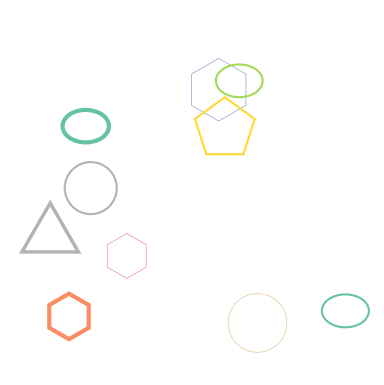[{"shape": "oval", "thickness": 1.5, "radius": 0.31, "center": [0.897, 0.193]}, {"shape": "oval", "thickness": 3, "radius": 0.3, "center": [0.223, 0.672]}, {"shape": "hexagon", "thickness": 3, "radius": 0.3, "center": [0.179, 0.178]}, {"shape": "hexagon", "thickness": 0.5, "radius": 0.41, "center": [0.568, 0.767]}, {"shape": "hexagon", "thickness": 0.5, "radius": 0.29, "center": [0.329, 0.335]}, {"shape": "oval", "thickness": 1.5, "radius": 0.3, "center": [0.621, 0.79]}, {"shape": "pentagon", "thickness": 1.5, "radius": 0.41, "center": [0.584, 0.666]}, {"shape": "circle", "thickness": 0.5, "radius": 0.38, "center": [0.669, 0.161]}, {"shape": "triangle", "thickness": 2.5, "radius": 0.42, "center": [0.13, 0.388]}, {"shape": "circle", "thickness": 1.5, "radius": 0.34, "center": [0.236, 0.511]}]